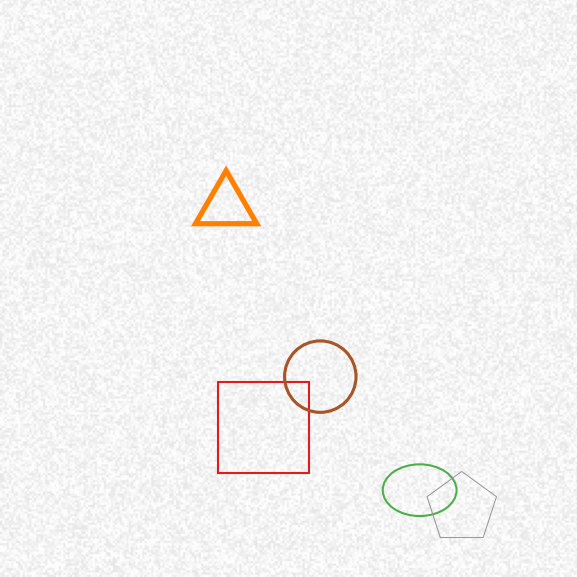[{"shape": "square", "thickness": 1, "radius": 0.4, "center": [0.456, 0.259]}, {"shape": "oval", "thickness": 1, "radius": 0.32, "center": [0.727, 0.15]}, {"shape": "triangle", "thickness": 2.5, "radius": 0.31, "center": [0.392, 0.642]}, {"shape": "circle", "thickness": 1.5, "radius": 0.31, "center": [0.555, 0.347]}, {"shape": "pentagon", "thickness": 0.5, "radius": 0.32, "center": [0.8, 0.12]}]